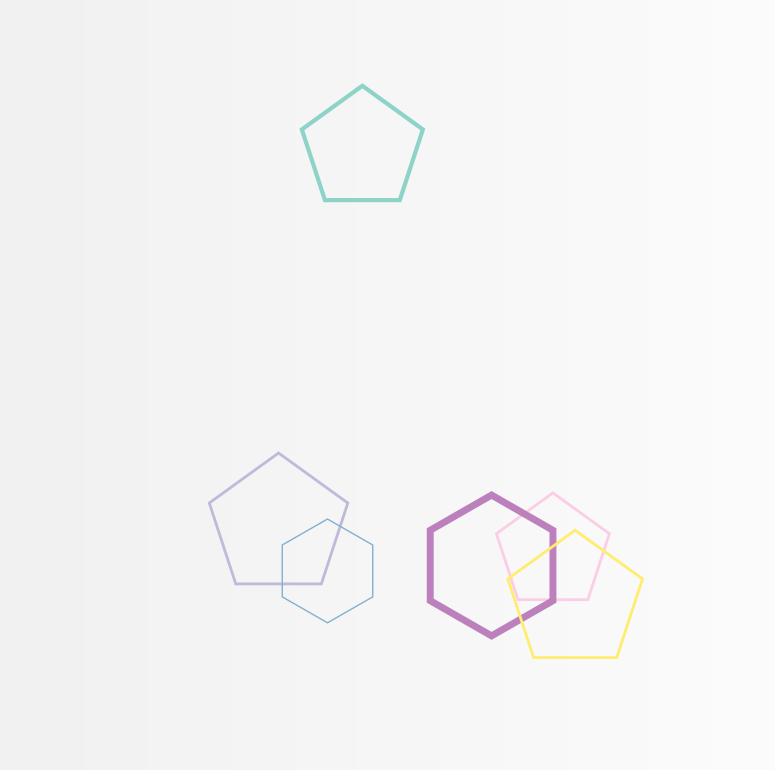[{"shape": "pentagon", "thickness": 1.5, "radius": 0.41, "center": [0.468, 0.806]}, {"shape": "pentagon", "thickness": 1, "radius": 0.47, "center": [0.359, 0.318]}, {"shape": "hexagon", "thickness": 0.5, "radius": 0.34, "center": [0.423, 0.259]}, {"shape": "pentagon", "thickness": 1, "radius": 0.38, "center": [0.713, 0.283]}, {"shape": "hexagon", "thickness": 2.5, "radius": 0.46, "center": [0.634, 0.266]}, {"shape": "pentagon", "thickness": 1, "radius": 0.46, "center": [0.742, 0.22]}]